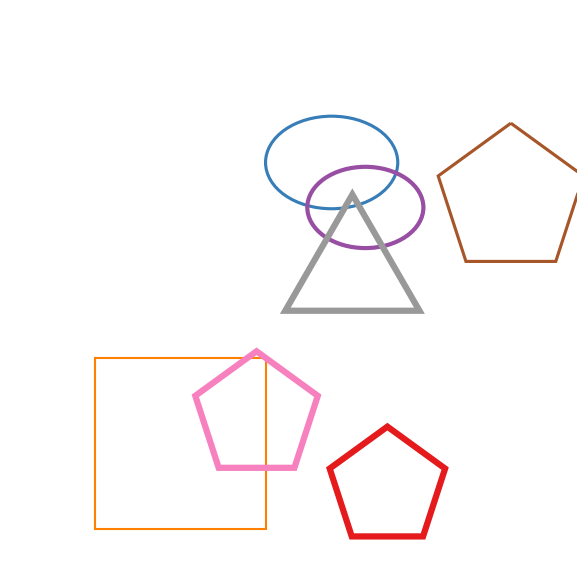[{"shape": "pentagon", "thickness": 3, "radius": 0.53, "center": [0.671, 0.155]}, {"shape": "oval", "thickness": 1.5, "radius": 0.57, "center": [0.574, 0.718]}, {"shape": "oval", "thickness": 2, "radius": 0.5, "center": [0.633, 0.64]}, {"shape": "square", "thickness": 1, "radius": 0.74, "center": [0.312, 0.231]}, {"shape": "pentagon", "thickness": 1.5, "radius": 0.66, "center": [0.885, 0.654]}, {"shape": "pentagon", "thickness": 3, "radius": 0.56, "center": [0.444, 0.279]}, {"shape": "triangle", "thickness": 3, "radius": 0.67, "center": [0.61, 0.528]}]